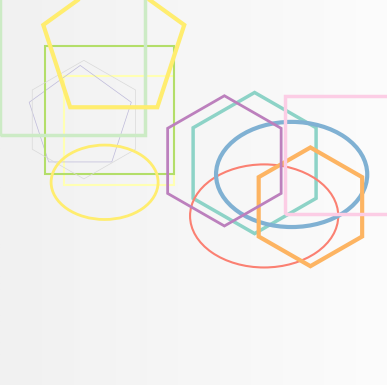[{"shape": "hexagon", "thickness": 2.5, "radius": 0.92, "center": [0.657, 0.576]}, {"shape": "square", "thickness": 1.5, "radius": 0.71, "center": [0.307, 0.662]}, {"shape": "pentagon", "thickness": 0.5, "radius": 0.69, "center": [0.207, 0.691]}, {"shape": "oval", "thickness": 1.5, "radius": 0.96, "center": [0.682, 0.439]}, {"shape": "oval", "thickness": 3, "radius": 0.98, "center": [0.753, 0.547]}, {"shape": "hexagon", "thickness": 3, "radius": 0.77, "center": [0.801, 0.463]}, {"shape": "square", "thickness": 1.5, "radius": 0.84, "center": [0.282, 0.714]}, {"shape": "square", "thickness": 2.5, "radius": 0.77, "center": [0.889, 0.597]}, {"shape": "hexagon", "thickness": 0.5, "radius": 0.77, "center": [0.217, 0.689]}, {"shape": "hexagon", "thickness": 2, "radius": 0.85, "center": [0.579, 0.582]}, {"shape": "square", "thickness": 2.5, "radius": 0.94, "center": [0.188, 0.837]}, {"shape": "oval", "thickness": 2, "radius": 0.69, "center": [0.27, 0.527]}, {"shape": "pentagon", "thickness": 3, "radius": 0.96, "center": [0.294, 0.876]}]